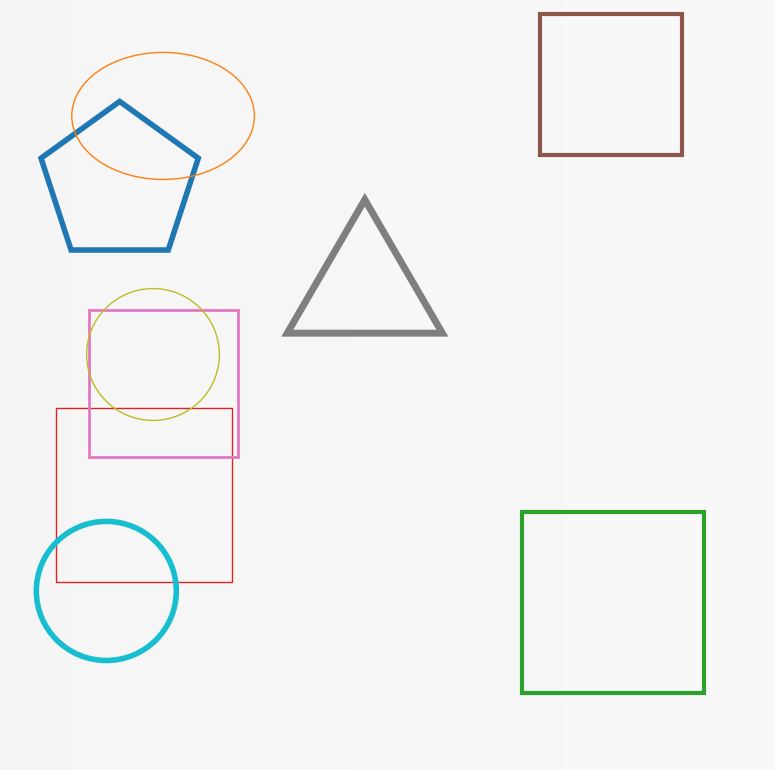[{"shape": "pentagon", "thickness": 2, "radius": 0.53, "center": [0.154, 0.762]}, {"shape": "oval", "thickness": 0.5, "radius": 0.59, "center": [0.21, 0.849]}, {"shape": "square", "thickness": 1.5, "radius": 0.59, "center": [0.791, 0.218]}, {"shape": "square", "thickness": 0.5, "radius": 0.57, "center": [0.186, 0.357]}, {"shape": "square", "thickness": 1.5, "radius": 0.46, "center": [0.788, 0.89]}, {"shape": "square", "thickness": 1, "radius": 0.48, "center": [0.211, 0.502]}, {"shape": "triangle", "thickness": 2.5, "radius": 0.58, "center": [0.471, 0.625]}, {"shape": "circle", "thickness": 0.5, "radius": 0.43, "center": [0.197, 0.54]}, {"shape": "circle", "thickness": 2, "radius": 0.45, "center": [0.137, 0.233]}]